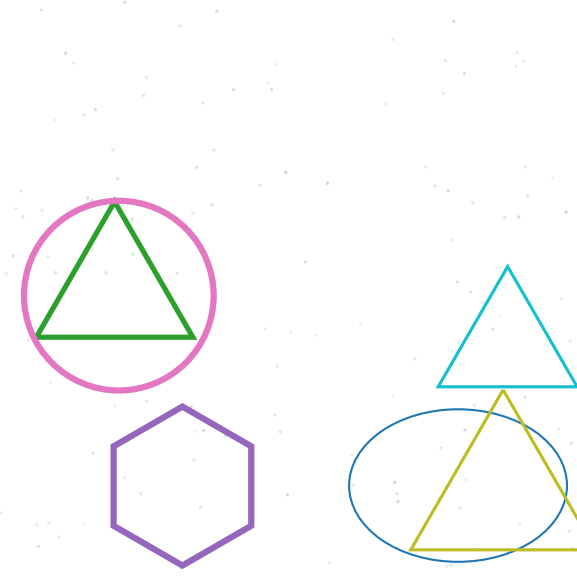[{"shape": "oval", "thickness": 1, "radius": 0.94, "center": [0.793, 0.158]}, {"shape": "triangle", "thickness": 2.5, "radius": 0.78, "center": [0.198, 0.493]}, {"shape": "hexagon", "thickness": 3, "radius": 0.69, "center": [0.316, 0.157]}, {"shape": "circle", "thickness": 3, "radius": 0.82, "center": [0.206, 0.487]}, {"shape": "triangle", "thickness": 1.5, "radius": 0.92, "center": [0.871, 0.139]}, {"shape": "triangle", "thickness": 1.5, "radius": 0.69, "center": [0.879, 0.399]}]